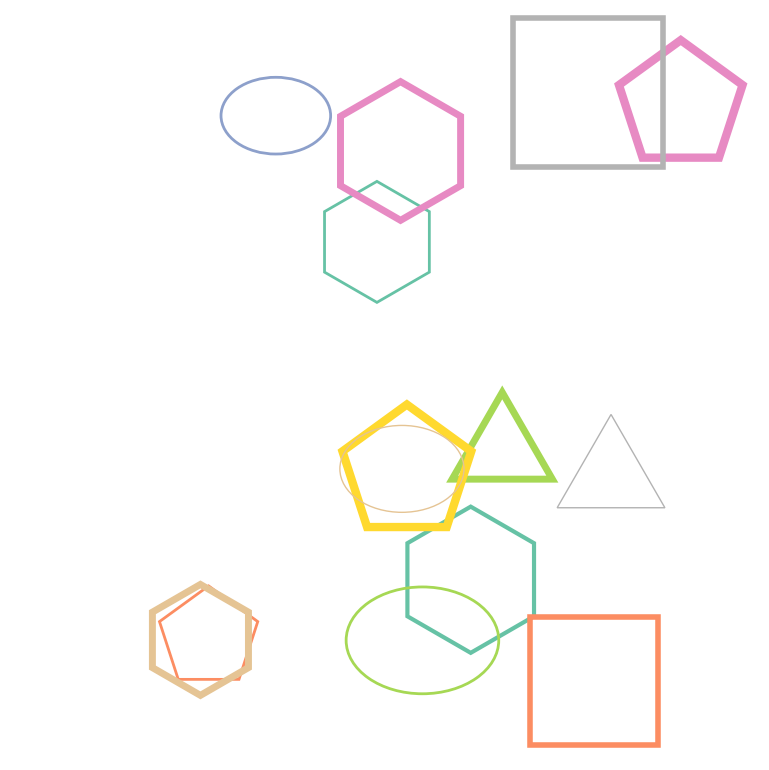[{"shape": "hexagon", "thickness": 1.5, "radius": 0.47, "center": [0.611, 0.247]}, {"shape": "hexagon", "thickness": 1, "radius": 0.39, "center": [0.49, 0.686]}, {"shape": "pentagon", "thickness": 1, "radius": 0.34, "center": [0.271, 0.172]}, {"shape": "square", "thickness": 2, "radius": 0.42, "center": [0.771, 0.115]}, {"shape": "oval", "thickness": 1, "radius": 0.36, "center": [0.358, 0.85]}, {"shape": "hexagon", "thickness": 2.5, "radius": 0.45, "center": [0.52, 0.804]}, {"shape": "pentagon", "thickness": 3, "radius": 0.42, "center": [0.884, 0.864]}, {"shape": "triangle", "thickness": 2.5, "radius": 0.38, "center": [0.652, 0.415]}, {"shape": "oval", "thickness": 1, "radius": 0.5, "center": [0.549, 0.168]}, {"shape": "pentagon", "thickness": 3, "radius": 0.44, "center": [0.528, 0.387]}, {"shape": "oval", "thickness": 0.5, "radius": 0.4, "center": [0.522, 0.391]}, {"shape": "hexagon", "thickness": 2.5, "radius": 0.36, "center": [0.26, 0.169]}, {"shape": "square", "thickness": 2, "radius": 0.48, "center": [0.764, 0.88]}, {"shape": "triangle", "thickness": 0.5, "radius": 0.4, "center": [0.794, 0.381]}]